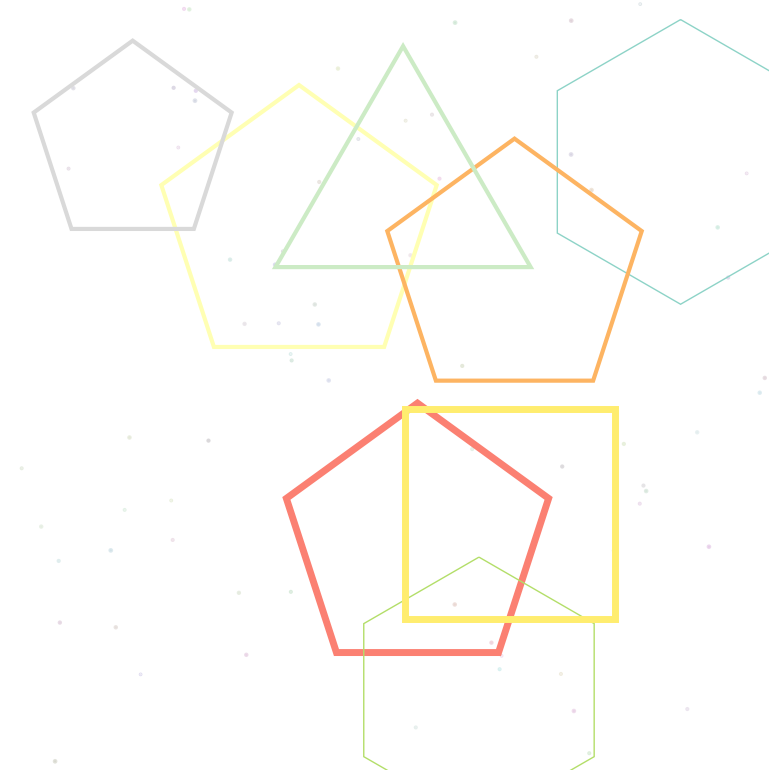[{"shape": "hexagon", "thickness": 0.5, "radius": 0.92, "center": [0.884, 0.79]}, {"shape": "pentagon", "thickness": 1.5, "radius": 0.94, "center": [0.388, 0.702]}, {"shape": "pentagon", "thickness": 2.5, "radius": 0.9, "center": [0.542, 0.297]}, {"shape": "pentagon", "thickness": 1.5, "radius": 0.87, "center": [0.668, 0.646]}, {"shape": "hexagon", "thickness": 0.5, "radius": 0.86, "center": [0.622, 0.104]}, {"shape": "pentagon", "thickness": 1.5, "radius": 0.68, "center": [0.172, 0.812]}, {"shape": "triangle", "thickness": 1.5, "radius": 0.96, "center": [0.523, 0.749]}, {"shape": "square", "thickness": 2.5, "radius": 0.68, "center": [0.663, 0.333]}]